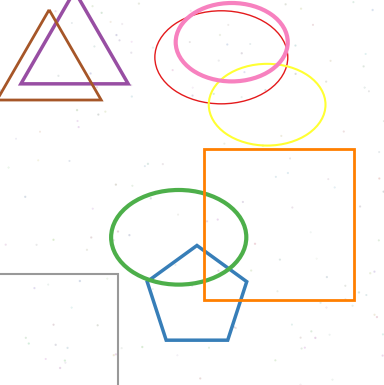[{"shape": "oval", "thickness": 1, "radius": 0.86, "center": [0.575, 0.851]}, {"shape": "pentagon", "thickness": 2.5, "radius": 0.68, "center": [0.512, 0.226]}, {"shape": "oval", "thickness": 3, "radius": 0.88, "center": [0.464, 0.384]}, {"shape": "triangle", "thickness": 2.5, "radius": 0.8, "center": [0.194, 0.863]}, {"shape": "square", "thickness": 2, "radius": 0.98, "center": [0.725, 0.417]}, {"shape": "oval", "thickness": 1.5, "radius": 0.76, "center": [0.694, 0.728]}, {"shape": "triangle", "thickness": 2, "radius": 0.78, "center": [0.128, 0.818]}, {"shape": "oval", "thickness": 3, "radius": 0.73, "center": [0.602, 0.89]}, {"shape": "square", "thickness": 1.5, "radius": 0.89, "center": [0.128, 0.11]}]